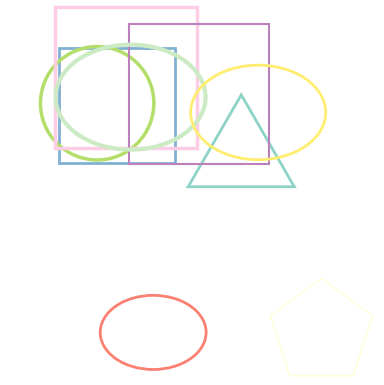[{"shape": "triangle", "thickness": 2, "radius": 0.8, "center": [0.627, 0.595]}, {"shape": "pentagon", "thickness": 0.5, "radius": 0.7, "center": [0.835, 0.137]}, {"shape": "oval", "thickness": 2, "radius": 0.69, "center": [0.398, 0.137]}, {"shape": "square", "thickness": 2, "radius": 0.75, "center": [0.304, 0.726]}, {"shape": "circle", "thickness": 2.5, "radius": 0.74, "center": [0.252, 0.732]}, {"shape": "square", "thickness": 2.5, "radius": 0.92, "center": [0.328, 0.799]}, {"shape": "square", "thickness": 1.5, "radius": 0.91, "center": [0.517, 0.755]}, {"shape": "oval", "thickness": 3, "radius": 0.97, "center": [0.339, 0.748]}, {"shape": "oval", "thickness": 2, "radius": 0.88, "center": [0.671, 0.708]}]